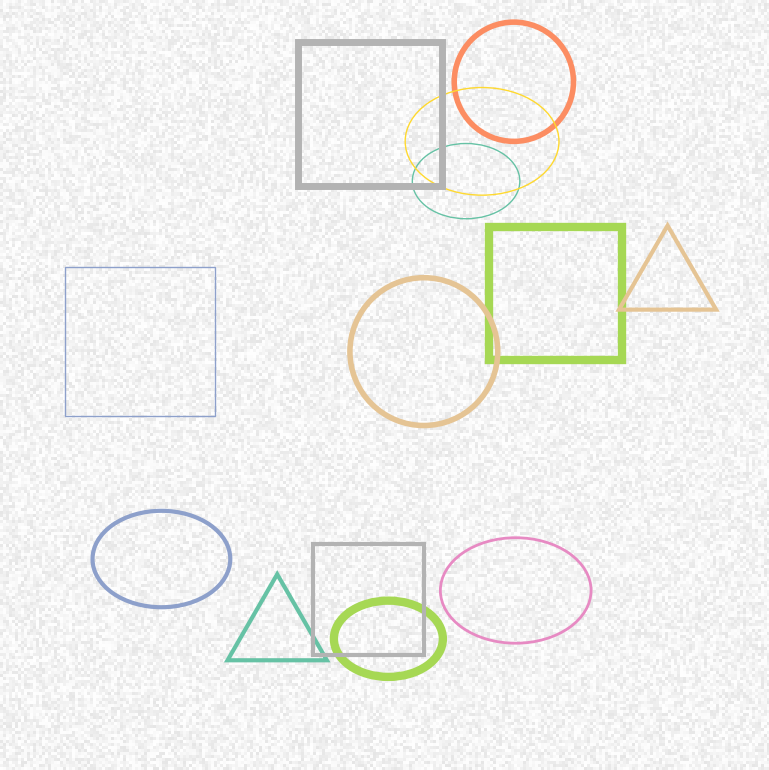[{"shape": "oval", "thickness": 0.5, "radius": 0.35, "center": [0.605, 0.765]}, {"shape": "triangle", "thickness": 1.5, "radius": 0.37, "center": [0.36, 0.18]}, {"shape": "circle", "thickness": 2, "radius": 0.39, "center": [0.667, 0.894]}, {"shape": "oval", "thickness": 1.5, "radius": 0.45, "center": [0.21, 0.274]}, {"shape": "square", "thickness": 0.5, "radius": 0.49, "center": [0.182, 0.556]}, {"shape": "oval", "thickness": 1, "radius": 0.49, "center": [0.67, 0.233]}, {"shape": "oval", "thickness": 3, "radius": 0.35, "center": [0.504, 0.17]}, {"shape": "square", "thickness": 3, "radius": 0.43, "center": [0.721, 0.619]}, {"shape": "oval", "thickness": 0.5, "radius": 0.5, "center": [0.626, 0.816]}, {"shape": "triangle", "thickness": 1.5, "radius": 0.36, "center": [0.867, 0.634]}, {"shape": "circle", "thickness": 2, "radius": 0.48, "center": [0.55, 0.543]}, {"shape": "square", "thickness": 2.5, "radius": 0.47, "center": [0.481, 0.852]}, {"shape": "square", "thickness": 1.5, "radius": 0.36, "center": [0.478, 0.221]}]